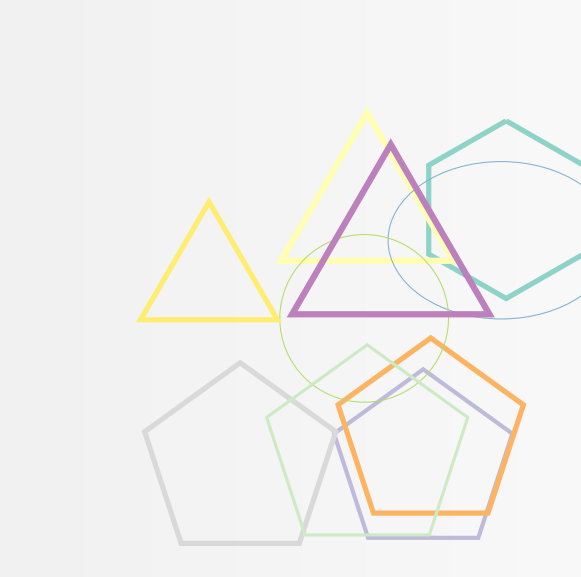[{"shape": "hexagon", "thickness": 2.5, "radius": 0.77, "center": [0.871, 0.636]}, {"shape": "triangle", "thickness": 3, "radius": 0.86, "center": [0.632, 0.633]}, {"shape": "pentagon", "thickness": 2, "radius": 0.81, "center": [0.728, 0.198]}, {"shape": "oval", "thickness": 0.5, "radius": 0.97, "center": [0.862, 0.583]}, {"shape": "pentagon", "thickness": 2.5, "radius": 0.84, "center": [0.741, 0.246]}, {"shape": "circle", "thickness": 0.5, "radius": 0.73, "center": [0.626, 0.448]}, {"shape": "pentagon", "thickness": 2.5, "radius": 0.86, "center": [0.413, 0.198]}, {"shape": "triangle", "thickness": 3, "radius": 0.98, "center": [0.672, 0.553]}, {"shape": "pentagon", "thickness": 1.5, "radius": 0.91, "center": [0.632, 0.22]}, {"shape": "triangle", "thickness": 2.5, "radius": 0.68, "center": [0.36, 0.513]}]